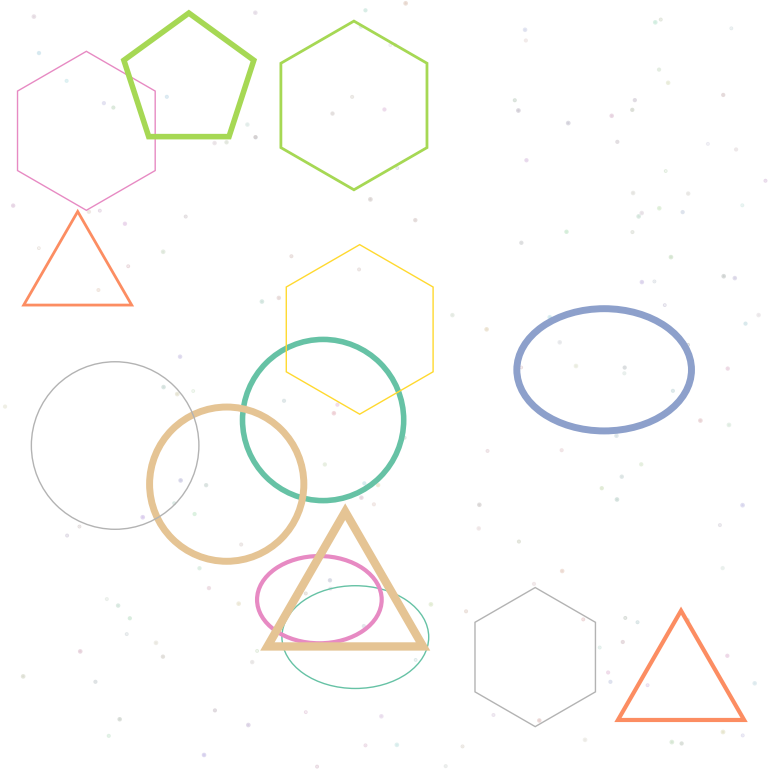[{"shape": "circle", "thickness": 2, "radius": 0.52, "center": [0.42, 0.455]}, {"shape": "oval", "thickness": 0.5, "radius": 0.48, "center": [0.461, 0.173]}, {"shape": "triangle", "thickness": 1.5, "radius": 0.47, "center": [0.884, 0.112]}, {"shape": "triangle", "thickness": 1, "radius": 0.4, "center": [0.101, 0.644]}, {"shape": "oval", "thickness": 2.5, "radius": 0.57, "center": [0.785, 0.52]}, {"shape": "oval", "thickness": 1.5, "radius": 0.4, "center": [0.415, 0.221]}, {"shape": "hexagon", "thickness": 0.5, "radius": 0.52, "center": [0.112, 0.83]}, {"shape": "pentagon", "thickness": 2, "radius": 0.44, "center": [0.245, 0.894]}, {"shape": "hexagon", "thickness": 1, "radius": 0.55, "center": [0.46, 0.863]}, {"shape": "hexagon", "thickness": 0.5, "radius": 0.55, "center": [0.467, 0.572]}, {"shape": "circle", "thickness": 2.5, "radius": 0.5, "center": [0.294, 0.371]}, {"shape": "triangle", "thickness": 3, "radius": 0.58, "center": [0.448, 0.219]}, {"shape": "hexagon", "thickness": 0.5, "radius": 0.45, "center": [0.695, 0.147]}, {"shape": "circle", "thickness": 0.5, "radius": 0.54, "center": [0.15, 0.421]}]